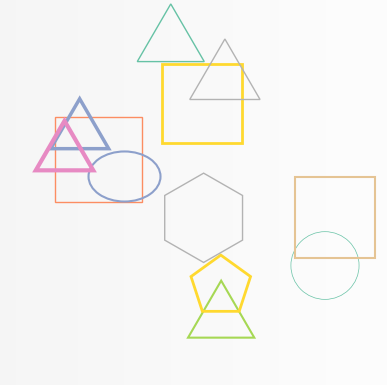[{"shape": "triangle", "thickness": 1, "radius": 0.5, "center": [0.441, 0.89]}, {"shape": "circle", "thickness": 0.5, "radius": 0.44, "center": [0.839, 0.31]}, {"shape": "square", "thickness": 1, "radius": 0.56, "center": [0.254, 0.586]}, {"shape": "oval", "thickness": 1.5, "radius": 0.46, "center": [0.321, 0.542]}, {"shape": "triangle", "thickness": 2.5, "radius": 0.43, "center": [0.206, 0.657]}, {"shape": "triangle", "thickness": 3, "radius": 0.43, "center": [0.166, 0.6]}, {"shape": "triangle", "thickness": 1.5, "radius": 0.49, "center": [0.571, 0.172]}, {"shape": "pentagon", "thickness": 2, "radius": 0.4, "center": [0.57, 0.257]}, {"shape": "square", "thickness": 2, "radius": 0.51, "center": [0.521, 0.731]}, {"shape": "square", "thickness": 1.5, "radius": 0.52, "center": [0.865, 0.435]}, {"shape": "triangle", "thickness": 1, "radius": 0.52, "center": [0.58, 0.794]}, {"shape": "hexagon", "thickness": 1, "radius": 0.58, "center": [0.525, 0.434]}]